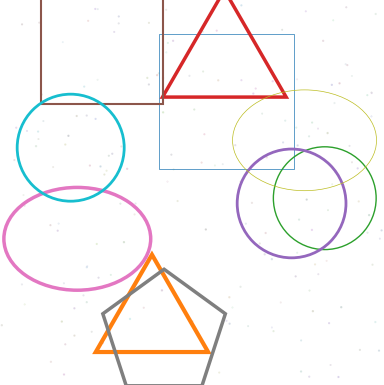[{"shape": "square", "thickness": 0.5, "radius": 0.88, "center": [0.588, 0.738]}, {"shape": "triangle", "thickness": 3, "radius": 0.84, "center": [0.395, 0.17]}, {"shape": "circle", "thickness": 1, "radius": 0.67, "center": [0.844, 0.485]}, {"shape": "triangle", "thickness": 2.5, "radius": 0.93, "center": [0.583, 0.841]}, {"shape": "circle", "thickness": 2, "radius": 0.71, "center": [0.757, 0.472]}, {"shape": "square", "thickness": 1.5, "radius": 0.79, "center": [0.265, 0.889]}, {"shape": "oval", "thickness": 2.5, "radius": 0.95, "center": [0.201, 0.38]}, {"shape": "pentagon", "thickness": 2.5, "radius": 0.84, "center": [0.426, 0.133]}, {"shape": "oval", "thickness": 0.5, "radius": 0.94, "center": [0.791, 0.636]}, {"shape": "circle", "thickness": 2, "radius": 0.69, "center": [0.184, 0.616]}]